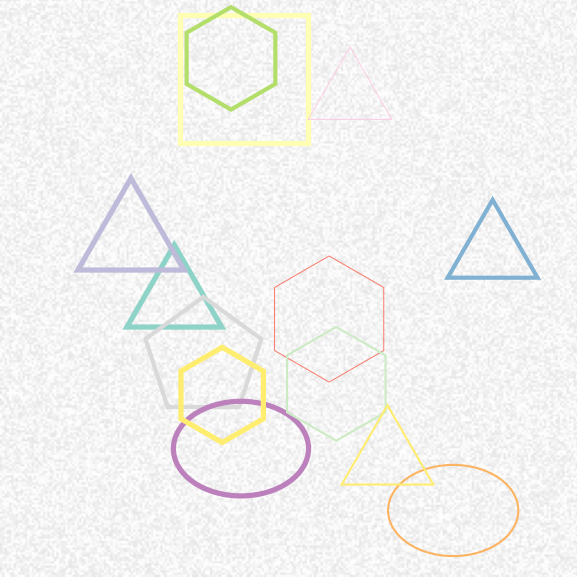[{"shape": "triangle", "thickness": 2.5, "radius": 0.47, "center": [0.302, 0.48]}, {"shape": "square", "thickness": 2.5, "radius": 0.56, "center": [0.422, 0.862]}, {"shape": "triangle", "thickness": 2.5, "radius": 0.53, "center": [0.227, 0.585]}, {"shape": "hexagon", "thickness": 0.5, "radius": 0.55, "center": [0.57, 0.447]}, {"shape": "triangle", "thickness": 2, "radius": 0.45, "center": [0.853, 0.563]}, {"shape": "oval", "thickness": 1, "radius": 0.56, "center": [0.785, 0.115]}, {"shape": "hexagon", "thickness": 2, "radius": 0.44, "center": [0.4, 0.898]}, {"shape": "triangle", "thickness": 0.5, "radius": 0.42, "center": [0.606, 0.834]}, {"shape": "pentagon", "thickness": 2, "radius": 0.53, "center": [0.352, 0.38]}, {"shape": "oval", "thickness": 2.5, "radius": 0.59, "center": [0.417, 0.222]}, {"shape": "hexagon", "thickness": 1, "radius": 0.49, "center": [0.582, 0.335]}, {"shape": "triangle", "thickness": 1, "radius": 0.46, "center": [0.671, 0.206]}, {"shape": "hexagon", "thickness": 2.5, "radius": 0.41, "center": [0.385, 0.315]}]